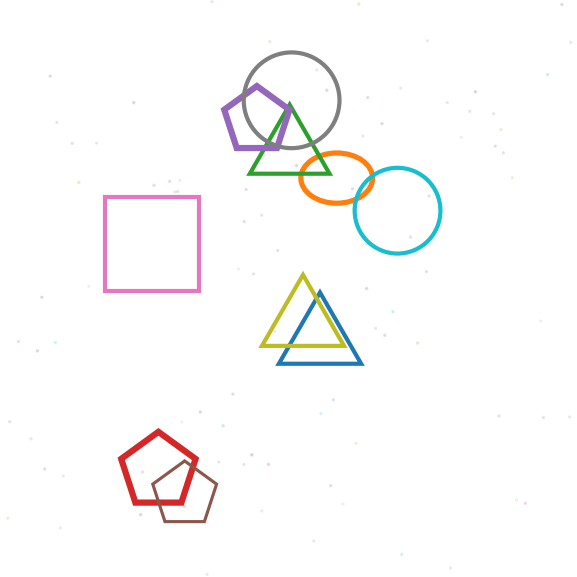[{"shape": "triangle", "thickness": 2, "radius": 0.41, "center": [0.554, 0.41]}, {"shape": "oval", "thickness": 2.5, "radius": 0.31, "center": [0.583, 0.691]}, {"shape": "triangle", "thickness": 2, "radius": 0.4, "center": [0.502, 0.738]}, {"shape": "pentagon", "thickness": 3, "radius": 0.34, "center": [0.274, 0.184]}, {"shape": "pentagon", "thickness": 3, "radius": 0.3, "center": [0.445, 0.791]}, {"shape": "pentagon", "thickness": 1.5, "radius": 0.29, "center": [0.32, 0.143]}, {"shape": "square", "thickness": 2, "radius": 0.41, "center": [0.263, 0.577]}, {"shape": "circle", "thickness": 2, "radius": 0.41, "center": [0.505, 0.825]}, {"shape": "triangle", "thickness": 2, "radius": 0.41, "center": [0.525, 0.441]}, {"shape": "circle", "thickness": 2, "radius": 0.37, "center": [0.688, 0.634]}]